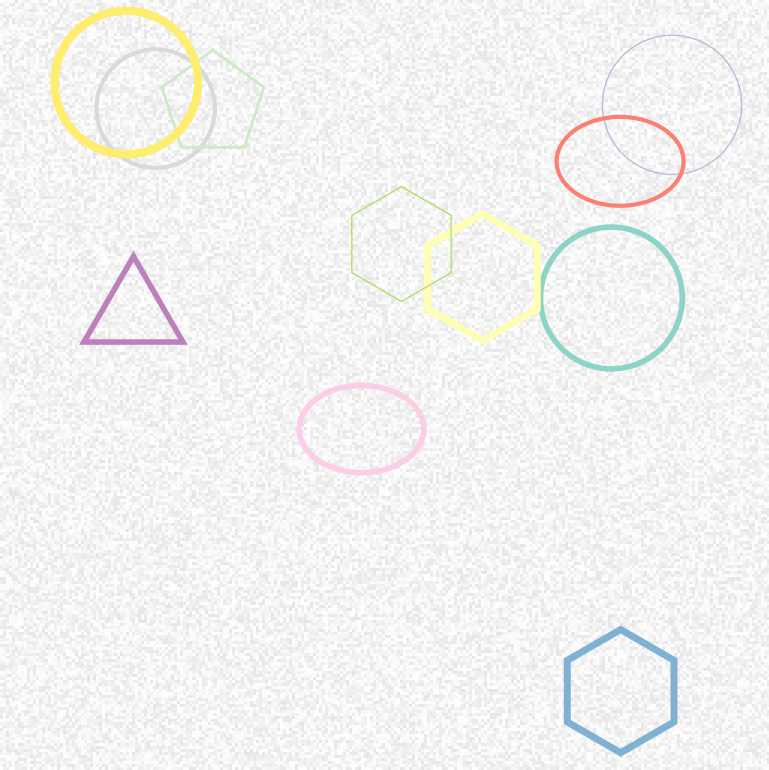[{"shape": "circle", "thickness": 2, "radius": 0.46, "center": [0.794, 0.613]}, {"shape": "hexagon", "thickness": 2.5, "radius": 0.41, "center": [0.627, 0.64]}, {"shape": "circle", "thickness": 0.5, "radius": 0.45, "center": [0.873, 0.864]}, {"shape": "oval", "thickness": 1.5, "radius": 0.41, "center": [0.805, 0.79]}, {"shape": "hexagon", "thickness": 2.5, "radius": 0.4, "center": [0.806, 0.102]}, {"shape": "hexagon", "thickness": 0.5, "radius": 0.37, "center": [0.521, 0.683]}, {"shape": "oval", "thickness": 2, "radius": 0.4, "center": [0.469, 0.443]}, {"shape": "circle", "thickness": 1.5, "radius": 0.38, "center": [0.202, 0.859]}, {"shape": "triangle", "thickness": 2, "radius": 0.37, "center": [0.173, 0.593]}, {"shape": "pentagon", "thickness": 1, "radius": 0.35, "center": [0.276, 0.865]}, {"shape": "circle", "thickness": 3, "radius": 0.47, "center": [0.164, 0.893]}]